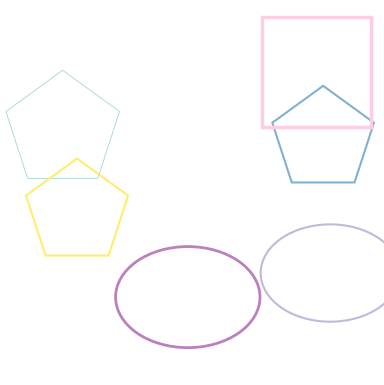[{"shape": "pentagon", "thickness": 0.5, "radius": 0.78, "center": [0.163, 0.662]}, {"shape": "oval", "thickness": 1.5, "radius": 0.9, "center": [0.858, 0.291]}, {"shape": "pentagon", "thickness": 1.5, "radius": 0.69, "center": [0.839, 0.638]}, {"shape": "square", "thickness": 2.5, "radius": 0.71, "center": [0.822, 0.813]}, {"shape": "oval", "thickness": 2, "radius": 0.94, "center": [0.488, 0.228]}, {"shape": "pentagon", "thickness": 1.5, "radius": 0.7, "center": [0.2, 0.449]}]